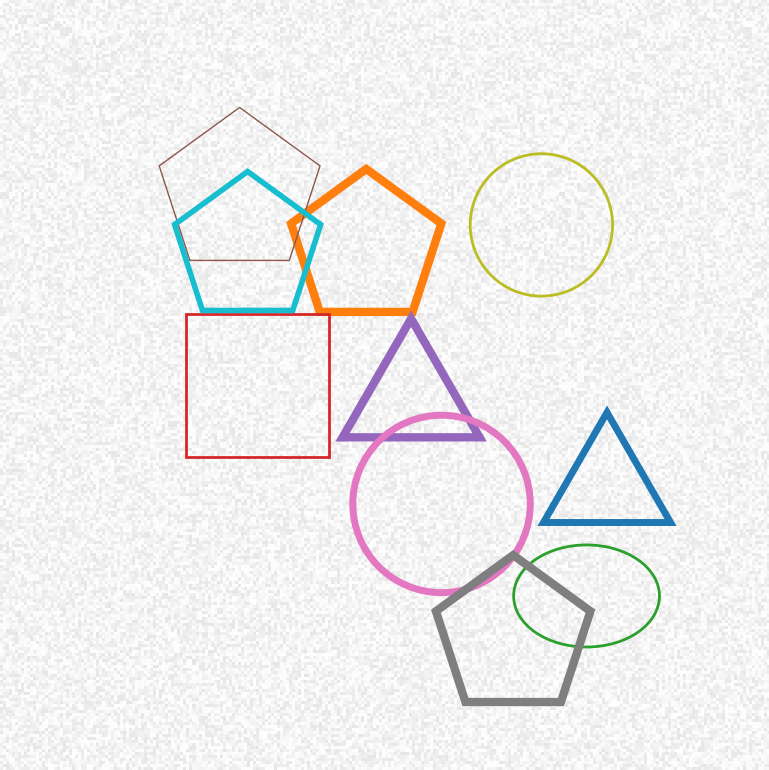[{"shape": "triangle", "thickness": 2.5, "radius": 0.48, "center": [0.788, 0.369]}, {"shape": "pentagon", "thickness": 3, "radius": 0.51, "center": [0.476, 0.678]}, {"shape": "oval", "thickness": 1, "radius": 0.47, "center": [0.762, 0.226]}, {"shape": "square", "thickness": 1, "radius": 0.46, "center": [0.334, 0.499]}, {"shape": "triangle", "thickness": 3, "radius": 0.51, "center": [0.534, 0.483]}, {"shape": "pentagon", "thickness": 0.5, "radius": 0.55, "center": [0.311, 0.751]}, {"shape": "circle", "thickness": 2.5, "radius": 0.58, "center": [0.573, 0.346]}, {"shape": "pentagon", "thickness": 3, "radius": 0.53, "center": [0.666, 0.174]}, {"shape": "circle", "thickness": 1, "radius": 0.46, "center": [0.703, 0.708]}, {"shape": "pentagon", "thickness": 2, "radius": 0.5, "center": [0.322, 0.678]}]